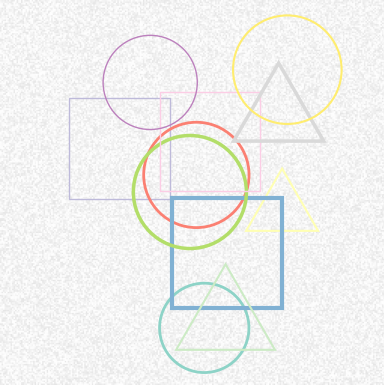[{"shape": "circle", "thickness": 2, "radius": 0.58, "center": [0.531, 0.148]}, {"shape": "triangle", "thickness": 1.5, "radius": 0.54, "center": [0.733, 0.454]}, {"shape": "square", "thickness": 1, "radius": 0.66, "center": [0.309, 0.614]}, {"shape": "circle", "thickness": 2, "radius": 0.68, "center": [0.51, 0.546]}, {"shape": "square", "thickness": 3, "radius": 0.71, "center": [0.59, 0.343]}, {"shape": "circle", "thickness": 2.5, "radius": 0.73, "center": [0.493, 0.501]}, {"shape": "square", "thickness": 1, "radius": 0.64, "center": [0.546, 0.633]}, {"shape": "triangle", "thickness": 2.5, "radius": 0.68, "center": [0.724, 0.701]}, {"shape": "circle", "thickness": 1, "radius": 0.61, "center": [0.39, 0.786]}, {"shape": "triangle", "thickness": 1.5, "radius": 0.74, "center": [0.586, 0.165]}, {"shape": "circle", "thickness": 1.5, "radius": 0.7, "center": [0.746, 0.819]}]